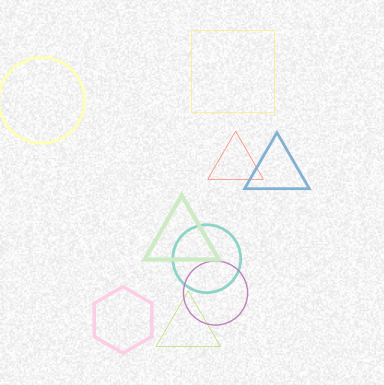[{"shape": "circle", "thickness": 2, "radius": 0.44, "center": [0.537, 0.328]}, {"shape": "circle", "thickness": 2, "radius": 0.56, "center": [0.108, 0.739]}, {"shape": "triangle", "thickness": 0.5, "radius": 0.42, "center": [0.612, 0.576]}, {"shape": "triangle", "thickness": 2, "radius": 0.49, "center": [0.719, 0.558]}, {"shape": "triangle", "thickness": 0.5, "radius": 0.48, "center": [0.489, 0.148]}, {"shape": "hexagon", "thickness": 2.5, "radius": 0.43, "center": [0.32, 0.169]}, {"shape": "circle", "thickness": 1, "radius": 0.42, "center": [0.56, 0.239]}, {"shape": "triangle", "thickness": 3, "radius": 0.56, "center": [0.472, 0.382]}, {"shape": "square", "thickness": 0.5, "radius": 0.54, "center": [0.604, 0.816]}]